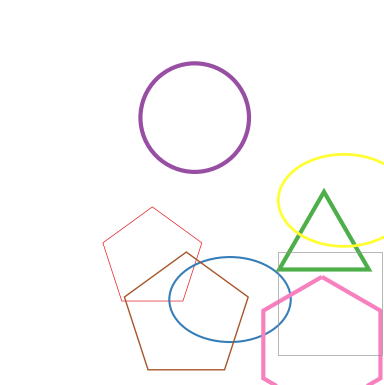[{"shape": "pentagon", "thickness": 0.5, "radius": 0.68, "center": [0.396, 0.327]}, {"shape": "oval", "thickness": 1.5, "radius": 0.79, "center": [0.597, 0.222]}, {"shape": "triangle", "thickness": 3, "radius": 0.67, "center": [0.842, 0.367]}, {"shape": "circle", "thickness": 3, "radius": 0.7, "center": [0.506, 0.694]}, {"shape": "oval", "thickness": 2, "radius": 0.85, "center": [0.894, 0.48]}, {"shape": "pentagon", "thickness": 1, "radius": 0.85, "center": [0.484, 0.176]}, {"shape": "hexagon", "thickness": 3, "radius": 0.88, "center": [0.836, 0.105]}, {"shape": "square", "thickness": 0.5, "radius": 0.67, "center": [0.857, 0.212]}]